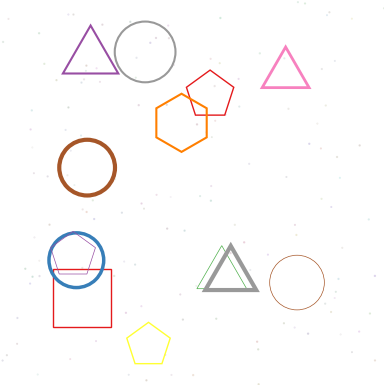[{"shape": "square", "thickness": 1, "radius": 0.38, "center": [0.213, 0.226]}, {"shape": "pentagon", "thickness": 1, "radius": 0.32, "center": [0.546, 0.753]}, {"shape": "circle", "thickness": 2.5, "radius": 0.36, "center": [0.198, 0.324]}, {"shape": "triangle", "thickness": 0.5, "radius": 0.37, "center": [0.576, 0.287]}, {"shape": "pentagon", "thickness": 0.5, "radius": 0.31, "center": [0.19, 0.338]}, {"shape": "triangle", "thickness": 1.5, "radius": 0.42, "center": [0.235, 0.851]}, {"shape": "hexagon", "thickness": 1.5, "radius": 0.38, "center": [0.471, 0.681]}, {"shape": "pentagon", "thickness": 1, "radius": 0.3, "center": [0.386, 0.103]}, {"shape": "circle", "thickness": 3, "radius": 0.36, "center": [0.226, 0.565]}, {"shape": "circle", "thickness": 0.5, "radius": 0.36, "center": [0.771, 0.266]}, {"shape": "triangle", "thickness": 2, "radius": 0.35, "center": [0.742, 0.808]}, {"shape": "circle", "thickness": 1.5, "radius": 0.39, "center": [0.377, 0.865]}, {"shape": "triangle", "thickness": 3, "radius": 0.38, "center": [0.599, 0.285]}]